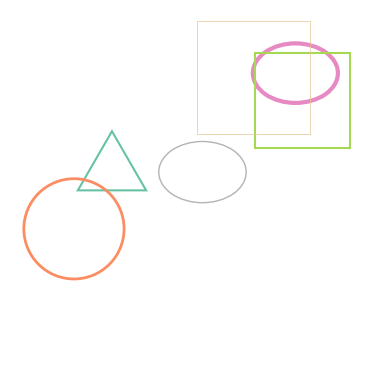[{"shape": "triangle", "thickness": 1.5, "radius": 0.51, "center": [0.291, 0.557]}, {"shape": "circle", "thickness": 2, "radius": 0.65, "center": [0.192, 0.406]}, {"shape": "oval", "thickness": 3, "radius": 0.55, "center": [0.767, 0.81]}, {"shape": "square", "thickness": 1.5, "radius": 0.61, "center": [0.786, 0.739]}, {"shape": "square", "thickness": 0.5, "radius": 0.73, "center": [0.657, 0.8]}, {"shape": "oval", "thickness": 1, "radius": 0.57, "center": [0.526, 0.553]}]